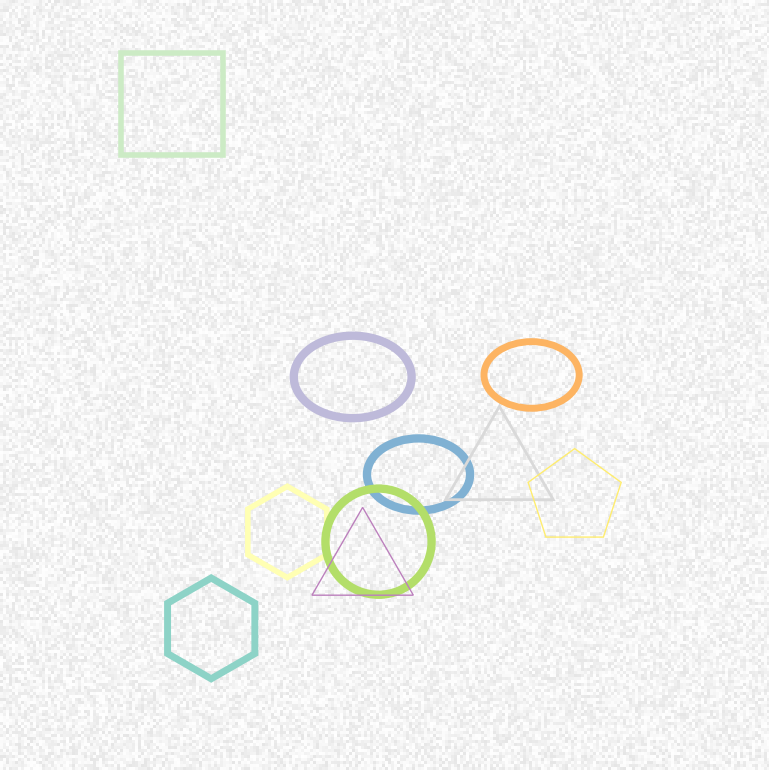[{"shape": "hexagon", "thickness": 2.5, "radius": 0.33, "center": [0.274, 0.184]}, {"shape": "hexagon", "thickness": 2, "radius": 0.3, "center": [0.373, 0.309]}, {"shape": "oval", "thickness": 3, "radius": 0.38, "center": [0.458, 0.51]}, {"shape": "oval", "thickness": 3, "radius": 0.33, "center": [0.544, 0.384]}, {"shape": "oval", "thickness": 2.5, "radius": 0.31, "center": [0.69, 0.513]}, {"shape": "circle", "thickness": 3, "radius": 0.34, "center": [0.492, 0.297]}, {"shape": "triangle", "thickness": 1, "radius": 0.4, "center": [0.649, 0.391]}, {"shape": "triangle", "thickness": 0.5, "radius": 0.38, "center": [0.471, 0.265]}, {"shape": "square", "thickness": 2, "radius": 0.33, "center": [0.223, 0.865]}, {"shape": "pentagon", "thickness": 0.5, "radius": 0.32, "center": [0.746, 0.354]}]